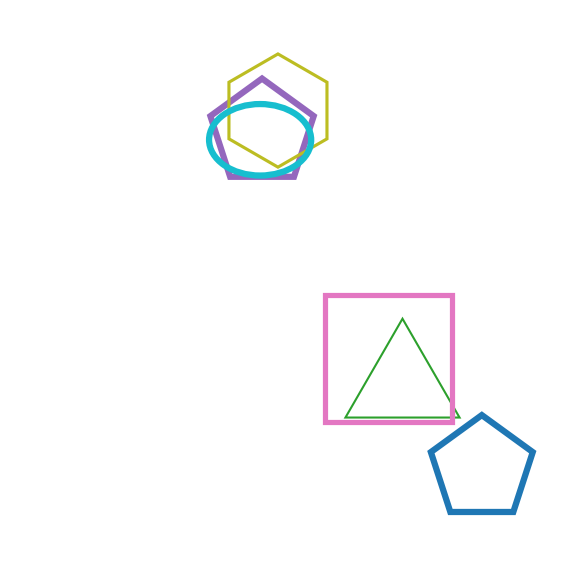[{"shape": "pentagon", "thickness": 3, "radius": 0.46, "center": [0.834, 0.188]}, {"shape": "triangle", "thickness": 1, "radius": 0.57, "center": [0.697, 0.333]}, {"shape": "pentagon", "thickness": 3, "radius": 0.47, "center": [0.454, 0.769]}, {"shape": "square", "thickness": 2.5, "radius": 0.55, "center": [0.673, 0.378]}, {"shape": "hexagon", "thickness": 1.5, "radius": 0.49, "center": [0.481, 0.808]}, {"shape": "oval", "thickness": 3, "radius": 0.44, "center": [0.45, 0.757]}]